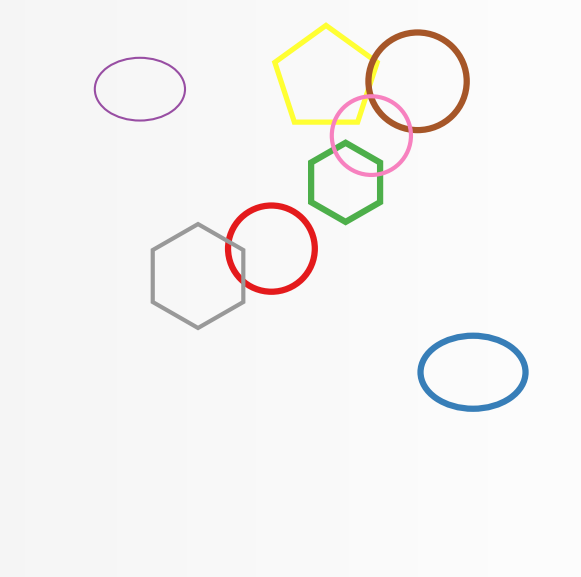[{"shape": "circle", "thickness": 3, "radius": 0.37, "center": [0.467, 0.569]}, {"shape": "oval", "thickness": 3, "radius": 0.45, "center": [0.814, 0.355]}, {"shape": "hexagon", "thickness": 3, "radius": 0.34, "center": [0.595, 0.683]}, {"shape": "oval", "thickness": 1, "radius": 0.39, "center": [0.241, 0.845]}, {"shape": "pentagon", "thickness": 2.5, "radius": 0.46, "center": [0.561, 0.863]}, {"shape": "circle", "thickness": 3, "radius": 0.42, "center": [0.718, 0.858]}, {"shape": "circle", "thickness": 2, "radius": 0.34, "center": [0.639, 0.764]}, {"shape": "hexagon", "thickness": 2, "radius": 0.45, "center": [0.341, 0.521]}]